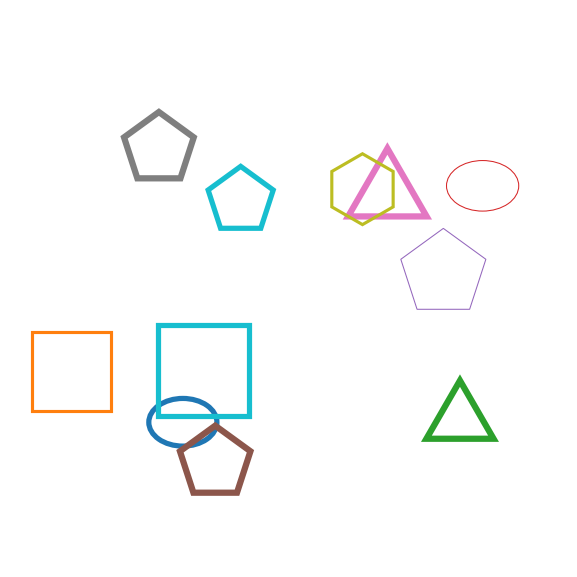[{"shape": "oval", "thickness": 2.5, "radius": 0.29, "center": [0.317, 0.268]}, {"shape": "square", "thickness": 1.5, "radius": 0.34, "center": [0.124, 0.356]}, {"shape": "triangle", "thickness": 3, "radius": 0.34, "center": [0.796, 0.273]}, {"shape": "oval", "thickness": 0.5, "radius": 0.31, "center": [0.836, 0.677]}, {"shape": "pentagon", "thickness": 0.5, "radius": 0.39, "center": [0.768, 0.526]}, {"shape": "pentagon", "thickness": 3, "radius": 0.32, "center": [0.373, 0.198]}, {"shape": "triangle", "thickness": 3, "radius": 0.39, "center": [0.671, 0.664]}, {"shape": "pentagon", "thickness": 3, "radius": 0.32, "center": [0.275, 0.742]}, {"shape": "hexagon", "thickness": 1.5, "radius": 0.31, "center": [0.628, 0.672]}, {"shape": "pentagon", "thickness": 2.5, "radius": 0.3, "center": [0.417, 0.652]}, {"shape": "square", "thickness": 2.5, "radius": 0.39, "center": [0.352, 0.357]}]